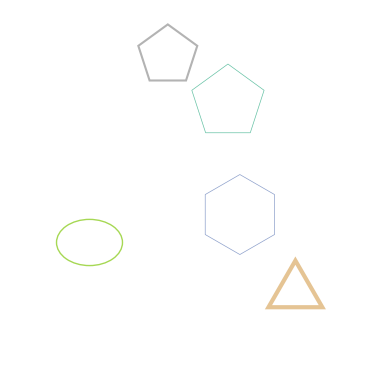[{"shape": "pentagon", "thickness": 0.5, "radius": 0.49, "center": [0.592, 0.735]}, {"shape": "hexagon", "thickness": 0.5, "radius": 0.52, "center": [0.623, 0.443]}, {"shape": "oval", "thickness": 1, "radius": 0.43, "center": [0.232, 0.37]}, {"shape": "triangle", "thickness": 3, "radius": 0.4, "center": [0.767, 0.242]}, {"shape": "pentagon", "thickness": 1.5, "radius": 0.4, "center": [0.436, 0.856]}]